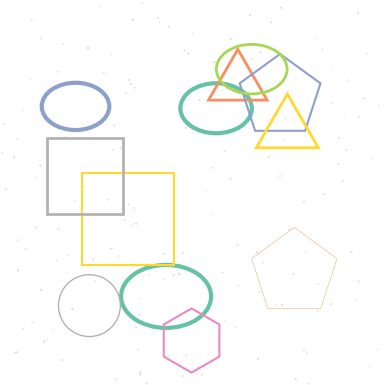[{"shape": "oval", "thickness": 3, "radius": 0.58, "center": [0.431, 0.23]}, {"shape": "oval", "thickness": 3, "radius": 0.46, "center": [0.561, 0.719]}, {"shape": "triangle", "thickness": 2, "radius": 0.44, "center": [0.618, 0.784]}, {"shape": "pentagon", "thickness": 1.5, "radius": 0.55, "center": [0.727, 0.749]}, {"shape": "oval", "thickness": 3, "radius": 0.44, "center": [0.196, 0.724]}, {"shape": "hexagon", "thickness": 1.5, "radius": 0.42, "center": [0.498, 0.115]}, {"shape": "oval", "thickness": 2, "radius": 0.46, "center": [0.654, 0.82]}, {"shape": "triangle", "thickness": 2, "radius": 0.47, "center": [0.746, 0.663]}, {"shape": "square", "thickness": 1.5, "radius": 0.6, "center": [0.333, 0.431]}, {"shape": "pentagon", "thickness": 0.5, "radius": 0.58, "center": [0.764, 0.292]}, {"shape": "circle", "thickness": 1, "radius": 0.4, "center": [0.232, 0.206]}, {"shape": "square", "thickness": 2, "radius": 0.49, "center": [0.221, 0.542]}]